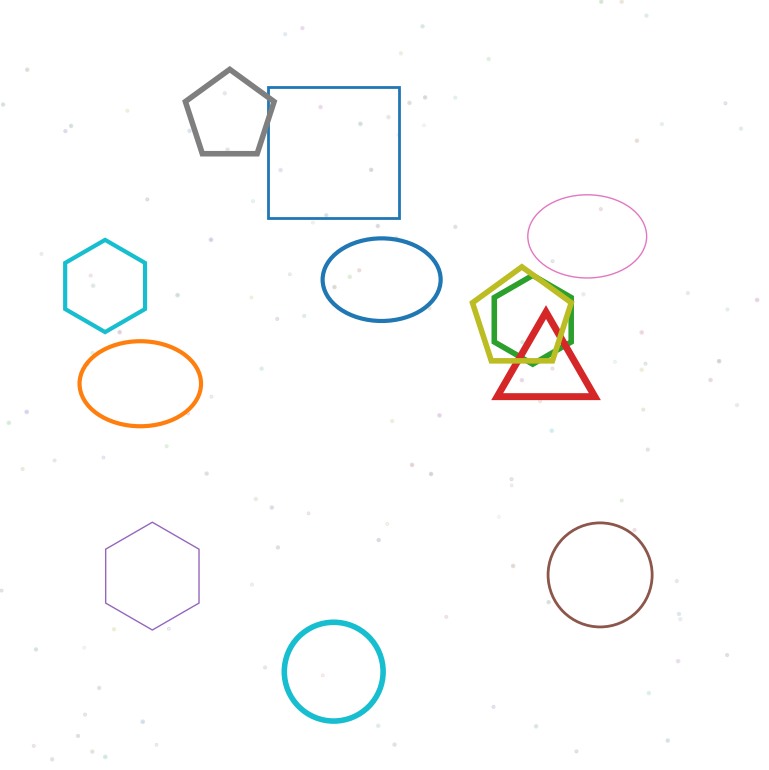[{"shape": "oval", "thickness": 1.5, "radius": 0.38, "center": [0.496, 0.637]}, {"shape": "square", "thickness": 1, "radius": 0.43, "center": [0.433, 0.802]}, {"shape": "oval", "thickness": 1.5, "radius": 0.39, "center": [0.182, 0.502]}, {"shape": "hexagon", "thickness": 2, "radius": 0.29, "center": [0.692, 0.585]}, {"shape": "triangle", "thickness": 2.5, "radius": 0.37, "center": [0.709, 0.521]}, {"shape": "hexagon", "thickness": 0.5, "radius": 0.35, "center": [0.198, 0.252]}, {"shape": "circle", "thickness": 1, "radius": 0.34, "center": [0.779, 0.253]}, {"shape": "oval", "thickness": 0.5, "radius": 0.39, "center": [0.763, 0.693]}, {"shape": "pentagon", "thickness": 2, "radius": 0.3, "center": [0.298, 0.849]}, {"shape": "pentagon", "thickness": 2, "radius": 0.34, "center": [0.678, 0.586]}, {"shape": "circle", "thickness": 2, "radius": 0.32, "center": [0.433, 0.128]}, {"shape": "hexagon", "thickness": 1.5, "radius": 0.3, "center": [0.137, 0.629]}]